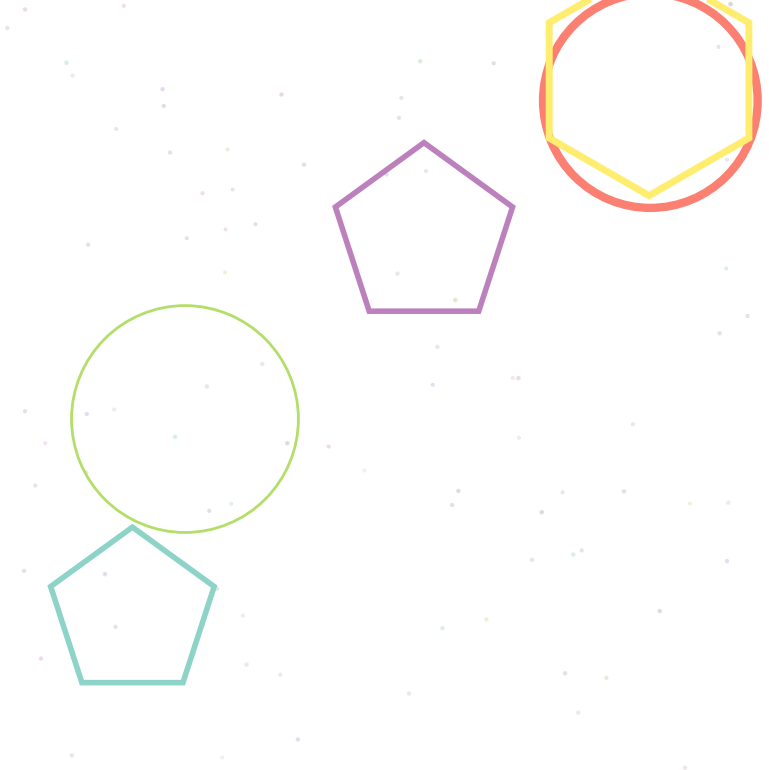[{"shape": "pentagon", "thickness": 2, "radius": 0.56, "center": [0.172, 0.204]}, {"shape": "circle", "thickness": 3, "radius": 0.7, "center": [0.845, 0.869]}, {"shape": "circle", "thickness": 1, "radius": 0.74, "center": [0.24, 0.456]}, {"shape": "pentagon", "thickness": 2, "radius": 0.6, "center": [0.551, 0.694]}, {"shape": "hexagon", "thickness": 2.5, "radius": 0.75, "center": [0.843, 0.896]}]